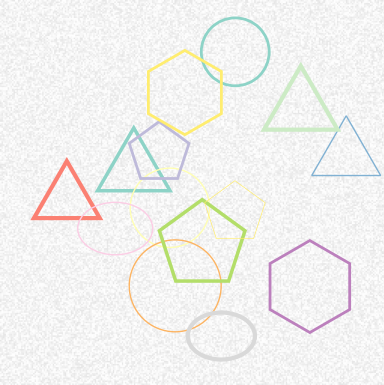[{"shape": "circle", "thickness": 2, "radius": 0.44, "center": [0.611, 0.865]}, {"shape": "triangle", "thickness": 2.5, "radius": 0.54, "center": [0.347, 0.559]}, {"shape": "circle", "thickness": 1, "radius": 0.52, "center": [0.441, 0.46]}, {"shape": "pentagon", "thickness": 2, "radius": 0.41, "center": [0.413, 0.602]}, {"shape": "triangle", "thickness": 3, "radius": 0.49, "center": [0.174, 0.483]}, {"shape": "triangle", "thickness": 1, "radius": 0.52, "center": [0.899, 0.596]}, {"shape": "circle", "thickness": 1, "radius": 0.6, "center": [0.455, 0.258]}, {"shape": "pentagon", "thickness": 2.5, "radius": 0.58, "center": [0.525, 0.365]}, {"shape": "oval", "thickness": 1, "radius": 0.49, "center": [0.299, 0.406]}, {"shape": "oval", "thickness": 3, "radius": 0.44, "center": [0.575, 0.127]}, {"shape": "hexagon", "thickness": 2, "radius": 0.6, "center": [0.805, 0.256]}, {"shape": "triangle", "thickness": 3, "radius": 0.55, "center": [0.781, 0.718]}, {"shape": "pentagon", "thickness": 0.5, "radius": 0.41, "center": [0.61, 0.448]}, {"shape": "hexagon", "thickness": 2, "radius": 0.55, "center": [0.48, 0.76]}]